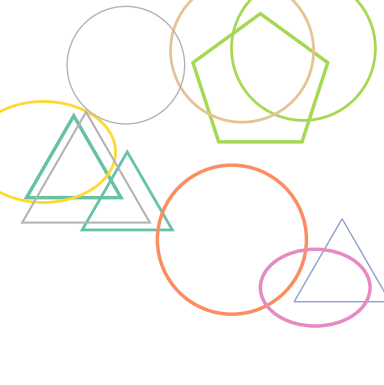[{"shape": "triangle", "thickness": 2, "radius": 0.68, "center": [0.331, 0.47]}, {"shape": "triangle", "thickness": 2.5, "radius": 0.71, "center": [0.192, 0.558]}, {"shape": "circle", "thickness": 2.5, "radius": 0.97, "center": [0.602, 0.378]}, {"shape": "triangle", "thickness": 1, "radius": 0.72, "center": [0.889, 0.288]}, {"shape": "oval", "thickness": 2.5, "radius": 0.71, "center": [0.819, 0.253]}, {"shape": "pentagon", "thickness": 2.5, "radius": 0.92, "center": [0.676, 0.78]}, {"shape": "circle", "thickness": 2, "radius": 0.93, "center": [0.788, 0.874]}, {"shape": "oval", "thickness": 2, "radius": 0.94, "center": [0.113, 0.605]}, {"shape": "circle", "thickness": 2, "radius": 0.93, "center": [0.629, 0.868]}, {"shape": "triangle", "thickness": 1.5, "radius": 0.96, "center": [0.223, 0.518]}, {"shape": "circle", "thickness": 1, "radius": 0.76, "center": [0.327, 0.831]}]